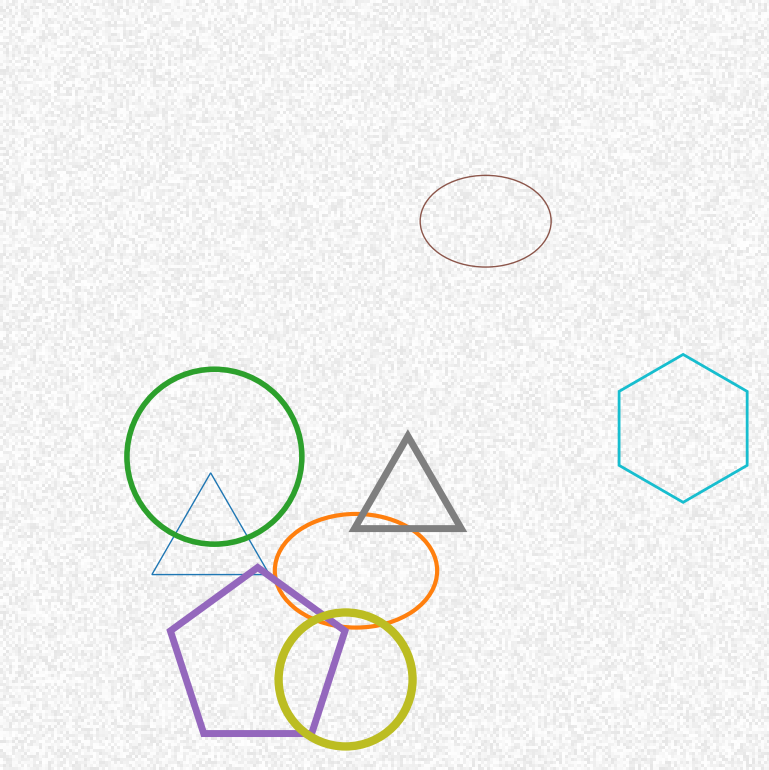[{"shape": "triangle", "thickness": 0.5, "radius": 0.44, "center": [0.274, 0.298]}, {"shape": "oval", "thickness": 1.5, "radius": 0.53, "center": [0.462, 0.259]}, {"shape": "circle", "thickness": 2, "radius": 0.57, "center": [0.278, 0.407]}, {"shape": "pentagon", "thickness": 2.5, "radius": 0.6, "center": [0.335, 0.144]}, {"shape": "oval", "thickness": 0.5, "radius": 0.43, "center": [0.631, 0.713]}, {"shape": "triangle", "thickness": 2.5, "radius": 0.4, "center": [0.53, 0.354]}, {"shape": "circle", "thickness": 3, "radius": 0.43, "center": [0.449, 0.118]}, {"shape": "hexagon", "thickness": 1, "radius": 0.48, "center": [0.887, 0.444]}]